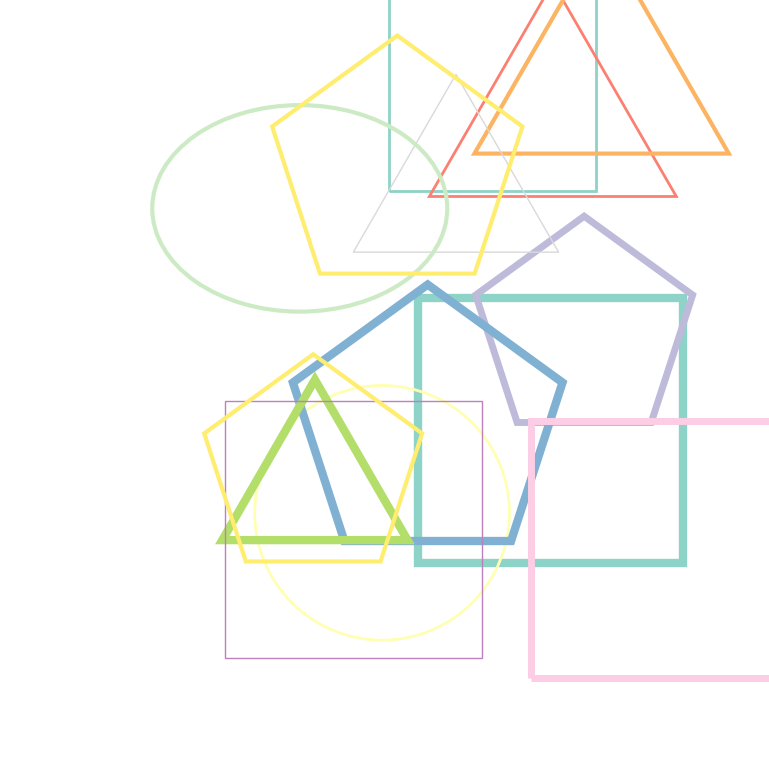[{"shape": "square", "thickness": 3, "radius": 0.86, "center": [0.715, 0.441]}, {"shape": "square", "thickness": 1, "radius": 0.67, "center": [0.64, 0.886]}, {"shape": "circle", "thickness": 1, "radius": 0.83, "center": [0.496, 0.334]}, {"shape": "pentagon", "thickness": 2.5, "radius": 0.74, "center": [0.759, 0.571]}, {"shape": "triangle", "thickness": 1, "radius": 0.93, "center": [0.718, 0.837]}, {"shape": "pentagon", "thickness": 3, "radius": 0.92, "center": [0.555, 0.446]}, {"shape": "triangle", "thickness": 1.5, "radius": 0.95, "center": [0.781, 0.896]}, {"shape": "triangle", "thickness": 3, "radius": 0.69, "center": [0.409, 0.368]}, {"shape": "square", "thickness": 2.5, "radius": 0.83, "center": [0.857, 0.286]}, {"shape": "triangle", "thickness": 0.5, "radius": 0.77, "center": [0.592, 0.75]}, {"shape": "square", "thickness": 0.5, "radius": 0.83, "center": [0.46, 0.313]}, {"shape": "oval", "thickness": 1.5, "radius": 0.96, "center": [0.389, 0.729]}, {"shape": "pentagon", "thickness": 1.5, "radius": 0.85, "center": [0.516, 0.783]}, {"shape": "pentagon", "thickness": 1.5, "radius": 0.74, "center": [0.407, 0.391]}]